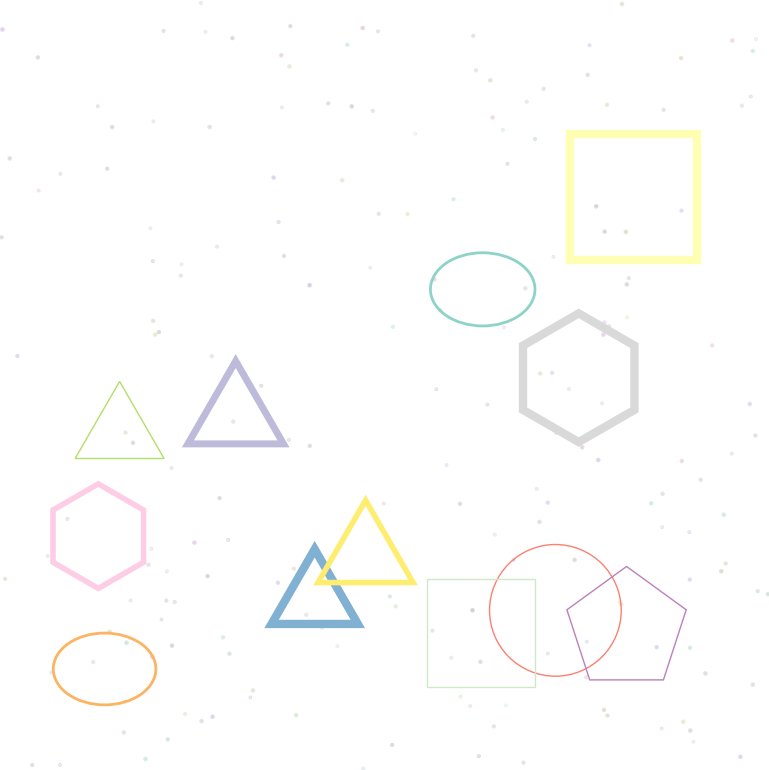[{"shape": "oval", "thickness": 1, "radius": 0.34, "center": [0.627, 0.624]}, {"shape": "square", "thickness": 3, "radius": 0.41, "center": [0.823, 0.744]}, {"shape": "triangle", "thickness": 2.5, "radius": 0.36, "center": [0.306, 0.459]}, {"shape": "circle", "thickness": 0.5, "radius": 0.43, "center": [0.721, 0.207]}, {"shape": "triangle", "thickness": 3, "radius": 0.32, "center": [0.409, 0.222]}, {"shape": "oval", "thickness": 1, "radius": 0.33, "center": [0.136, 0.131]}, {"shape": "triangle", "thickness": 0.5, "radius": 0.33, "center": [0.155, 0.438]}, {"shape": "hexagon", "thickness": 2, "radius": 0.34, "center": [0.128, 0.304]}, {"shape": "hexagon", "thickness": 3, "radius": 0.42, "center": [0.752, 0.509]}, {"shape": "pentagon", "thickness": 0.5, "radius": 0.41, "center": [0.814, 0.183]}, {"shape": "square", "thickness": 0.5, "radius": 0.35, "center": [0.625, 0.178]}, {"shape": "triangle", "thickness": 2, "radius": 0.36, "center": [0.475, 0.279]}]